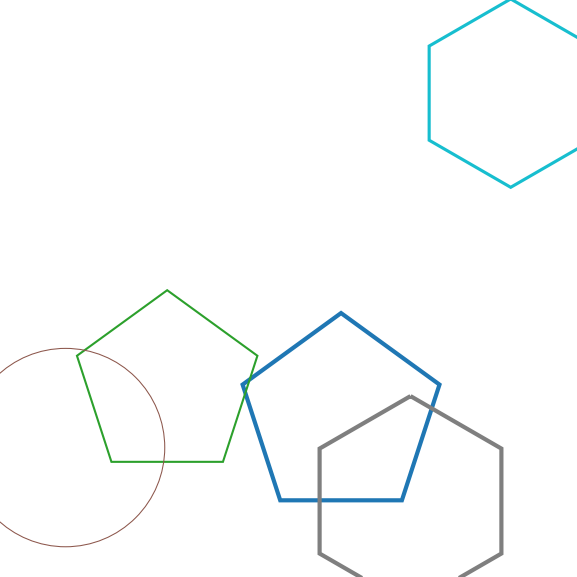[{"shape": "pentagon", "thickness": 2, "radius": 0.9, "center": [0.591, 0.278]}, {"shape": "pentagon", "thickness": 1, "radius": 0.82, "center": [0.289, 0.332]}, {"shape": "circle", "thickness": 0.5, "radius": 0.86, "center": [0.114, 0.224]}, {"shape": "hexagon", "thickness": 2, "radius": 0.91, "center": [0.711, 0.131]}, {"shape": "hexagon", "thickness": 1.5, "radius": 0.82, "center": [0.884, 0.838]}]